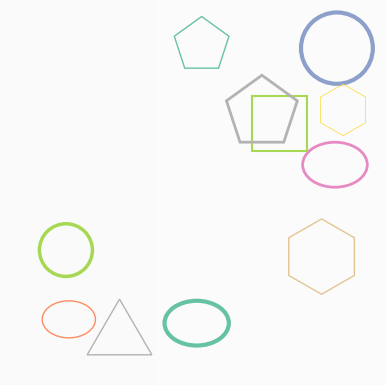[{"shape": "pentagon", "thickness": 1, "radius": 0.37, "center": [0.52, 0.883]}, {"shape": "oval", "thickness": 3, "radius": 0.42, "center": [0.508, 0.161]}, {"shape": "oval", "thickness": 1, "radius": 0.34, "center": [0.178, 0.171]}, {"shape": "circle", "thickness": 3, "radius": 0.46, "center": [0.869, 0.875]}, {"shape": "oval", "thickness": 2, "radius": 0.42, "center": [0.864, 0.572]}, {"shape": "circle", "thickness": 2.5, "radius": 0.34, "center": [0.17, 0.35]}, {"shape": "square", "thickness": 1.5, "radius": 0.36, "center": [0.721, 0.68]}, {"shape": "hexagon", "thickness": 0.5, "radius": 0.33, "center": [0.885, 0.715]}, {"shape": "hexagon", "thickness": 1, "radius": 0.49, "center": [0.83, 0.333]}, {"shape": "triangle", "thickness": 1, "radius": 0.48, "center": [0.308, 0.127]}, {"shape": "pentagon", "thickness": 2, "radius": 0.48, "center": [0.676, 0.708]}]